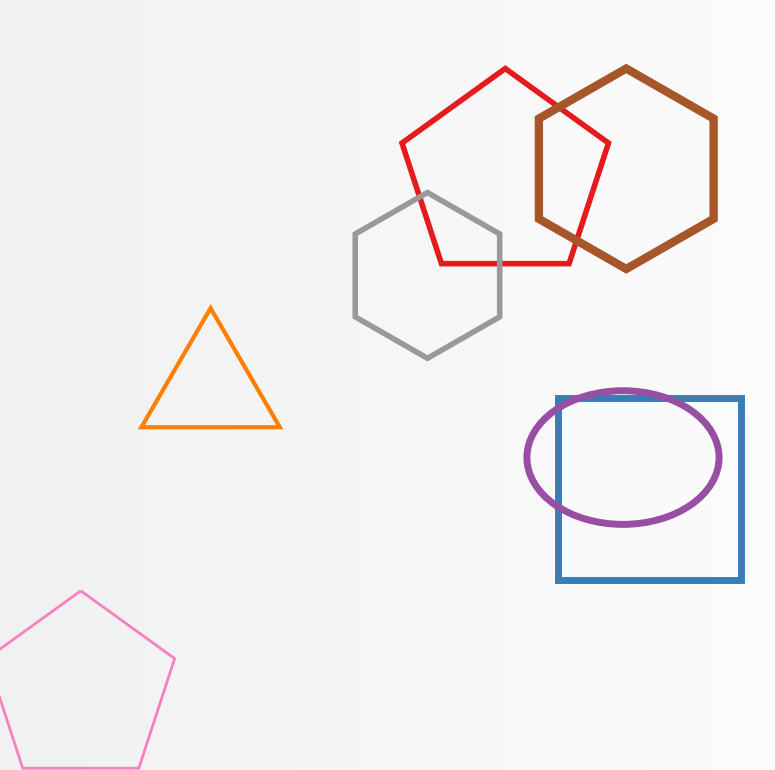[{"shape": "pentagon", "thickness": 2, "radius": 0.7, "center": [0.652, 0.771]}, {"shape": "square", "thickness": 2.5, "radius": 0.59, "center": [0.838, 0.365]}, {"shape": "oval", "thickness": 2.5, "radius": 0.62, "center": [0.804, 0.406]}, {"shape": "triangle", "thickness": 1.5, "radius": 0.52, "center": [0.272, 0.497]}, {"shape": "hexagon", "thickness": 3, "radius": 0.65, "center": [0.808, 0.781]}, {"shape": "pentagon", "thickness": 1, "radius": 0.64, "center": [0.104, 0.105]}, {"shape": "hexagon", "thickness": 2, "radius": 0.54, "center": [0.552, 0.642]}]